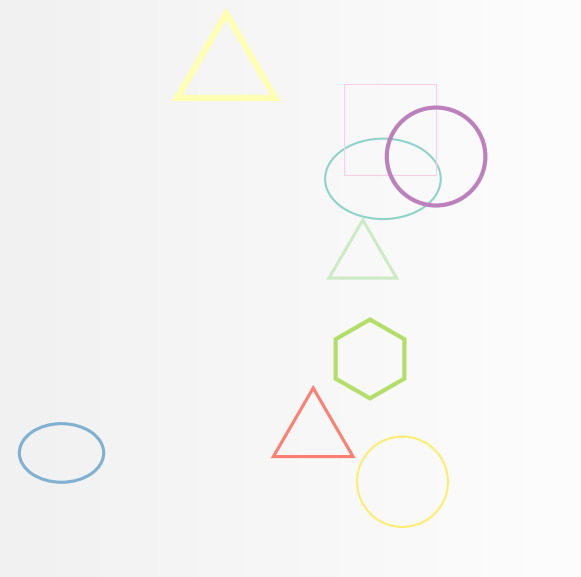[{"shape": "oval", "thickness": 1, "radius": 0.5, "center": [0.659, 0.689]}, {"shape": "triangle", "thickness": 3, "radius": 0.49, "center": [0.389, 0.878]}, {"shape": "triangle", "thickness": 1.5, "radius": 0.4, "center": [0.539, 0.248]}, {"shape": "oval", "thickness": 1.5, "radius": 0.36, "center": [0.106, 0.215]}, {"shape": "hexagon", "thickness": 2, "radius": 0.34, "center": [0.637, 0.378]}, {"shape": "square", "thickness": 0.5, "radius": 0.4, "center": [0.67, 0.775]}, {"shape": "circle", "thickness": 2, "radius": 0.42, "center": [0.75, 0.728]}, {"shape": "triangle", "thickness": 1.5, "radius": 0.34, "center": [0.624, 0.551]}, {"shape": "circle", "thickness": 1, "radius": 0.39, "center": [0.692, 0.165]}]